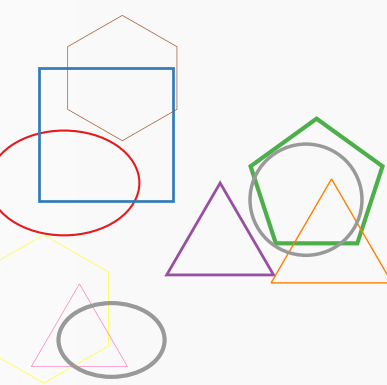[{"shape": "oval", "thickness": 1.5, "radius": 0.97, "center": [0.165, 0.525]}, {"shape": "square", "thickness": 2, "radius": 0.86, "center": [0.274, 0.652]}, {"shape": "pentagon", "thickness": 3, "radius": 0.89, "center": [0.817, 0.513]}, {"shape": "triangle", "thickness": 2, "radius": 0.8, "center": [0.568, 0.365]}, {"shape": "triangle", "thickness": 1, "radius": 0.9, "center": [0.856, 0.355]}, {"shape": "hexagon", "thickness": 0.5, "radius": 0.96, "center": [0.113, 0.197]}, {"shape": "hexagon", "thickness": 0.5, "radius": 0.81, "center": [0.316, 0.797]}, {"shape": "triangle", "thickness": 0.5, "radius": 0.72, "center": [0.205, 0.119]}, {"shape": "oval", "thickness": 3, "radius": 0.68, "center": [0.288, 0.117]}, {"shape": "circle", "thickness": 2.5, "radius": 0.72, "center": [0.79, 0.481]}]